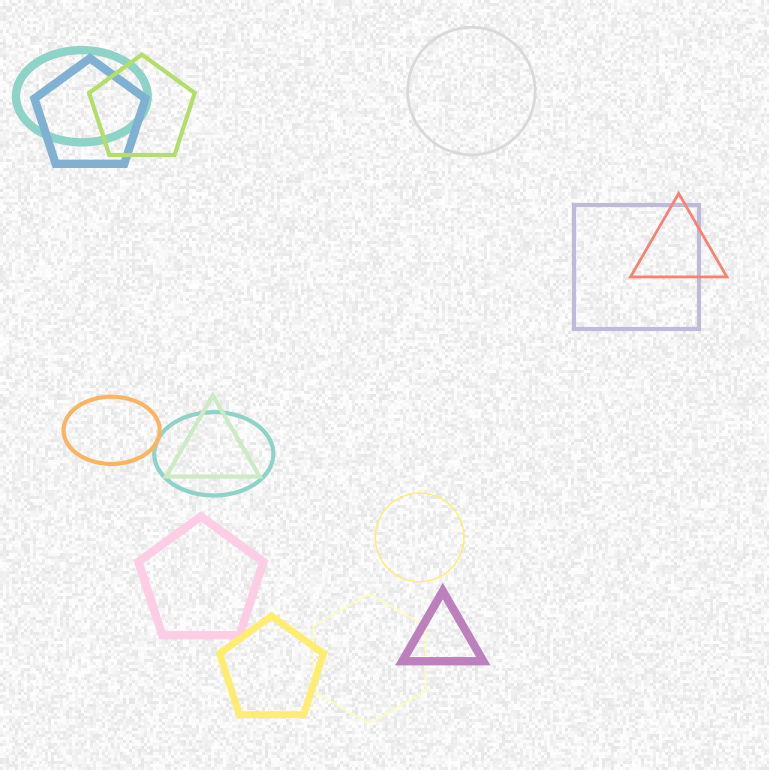[{"shape": "oval", "thickness": 1.5, "radius": 0.39, "center": [0.278, 0.411]}, {"shape": "oval", "thickness": 3, "radius": 0.43, "center": [0.106, 0.875]}, {"shape": "hexagon", "thickness": 0.5, "radius": 0.42, "center": [0.48, 0.145]}, {"shape": "square", "thickness": 1.5, "radius": 0.41, "center": [0.826, 0.653]}, {"shape": "triangle", "thickness": 1, "radius": 0.36, "center": [0.881, 0.676]}, {"shape": "pentagon", "thickness": 3, "radius": 0.38, "center": [0.117, 0.849]}, {"shape": "oval", "thickness": 1.5, "radius": 0.31, "center": [0.145, 0.441]}, {"shape": "pentagon", "thickness": 1.5, "radius": 0.36, "center": [0.184, 0.857]}, {"shape": "pentagon", "thickness": 3, "radius": 0.43, "center": [0.261, 0.244]}, {"shape": "circle", "thickness": 1, "radius": 0.41, "center": [0.612, 0.882]}, {"shape": "triangle", "thickness": 3, "radius": 0.3, "center": [0.575, 0.172]}, {"shape": "triangle", "thickness": 1.5, "radius": 0.35, "center": [0.276, 0.416]}, {"shape": "circle", "thickness": 0.5, "radius": 0.29, "center": [0.545, 0.302]}, {"shape": "pentagon", "thickness": 2.5, "radius": 0.35, "center": [0.353, 0.129]}]